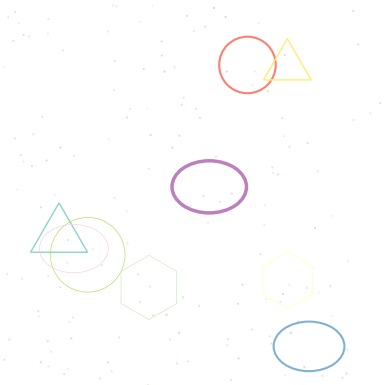[{"shape": "triangle", "thickness": 1, "radius": 0.43, "center": [0.153, 0.388]}, {"shape": "hexagon", "thickness": 0.5, "radius": 0.37, "center": [0.747, 0.272]}, {"shape": "circle", "thickness": 1.5, "radius": 0.37, "center": [0.643, 0.831]}, {"shape": "oval", "thickness": 1.5, "radius": 0.46, "center": [0.803, 0.1]}, {"shape": "circle", "thickness": 0.5, "radius": 0.49, "center": [0.228, 0.338]}, {"shape": "oval", "thickness": 0.5, "radius": 0.45, "center": [0.192, 0.354]}, {"shape": "oval", "thickness": 2.5, "radius": 0.48, "center": [0.544, 0.515]}, {"shape": "hexagon", "thickness": 0.5, "radius": 0.42, "center": [0.387, 0.253]}, {"shape": "triangle", "thickness": 1, "radius": 0.36, "center": [0.746, 0.828]}]